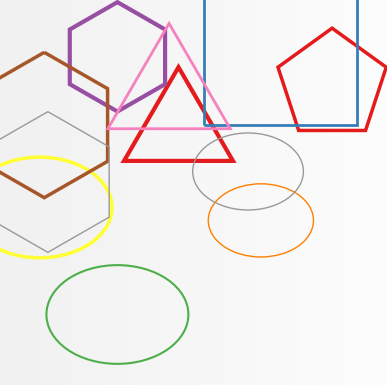[{"shape": "pentagon", "thickness": 2.5, "radius": 0.73, "center": [0.857, 0.78]}, {"shape": "triangle", "thickness": 3, "radius": 0.81, "center": [0.461, 0.663]}, {"shape": "square", "thickness": 2, "radius": 0.99, "center": [0.723, 0.874]}, {"shape": "oval", "thickness": 1.5, "radius": 0.92, "center": [0.303, 0.183]}, {"shape": "hexagon", "thickness": 3, "radius": 0.71, "center": [0.303, 0.852]}, {"shape": "oval", "thickness": 1, "radius": 0.68, "center": [0.673, 0.428]}, {"shape": "oval", "thickness": 2.5, "radius": 0.93, "center": [0.102, 0.461]}, {"shape": "hexagon", "thickness": 2.5, "radius": 0.94, "center": [0.114, 0.675]}, {"shape": "triangle", "thickness": 2, "radius": 0.91, "center": [0.436, 0.757]}, {"shape": "hexagon", "thickness": 1, "radius": 0.91, "center": [0.124, 0.527]}, {"shape": "oval", "thickness": 1, "radius": 0.71, "center": [0.64, 0.555]}]